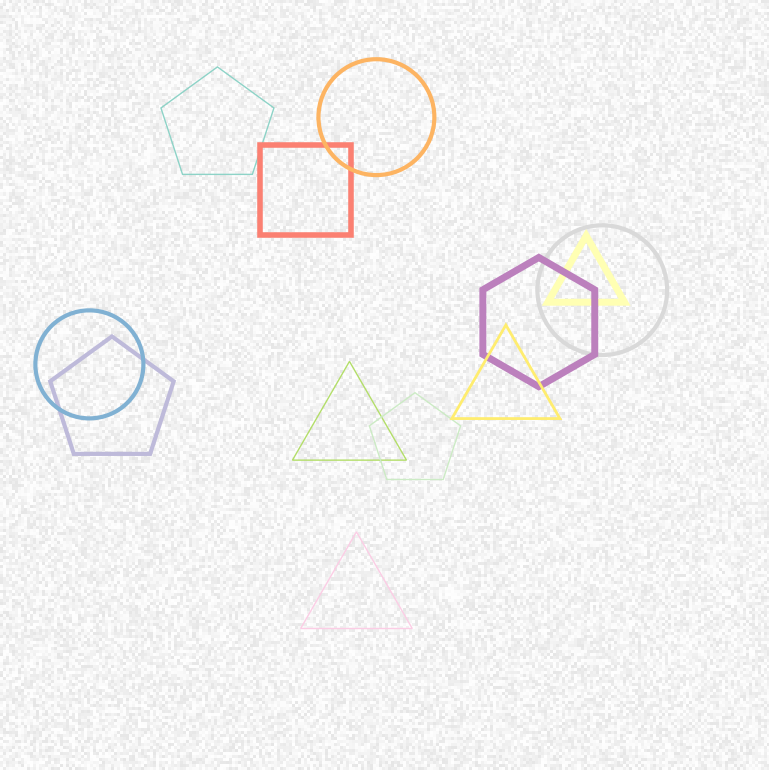[{"shape": "pentagon", "thickness": 0.5, "radius": 0.39, "center": [0.282, 0.836]}, {"shape": "triangle", "thickness": 2.5, "radius": 0.29, "center": [0.761, 0.636]}, {"shape": "pentagon", "thickness": 1.5, "radius": 0.42, "center": [0.145, 0.479]}, {"shape": "square", "thickness": 2, "radius": 0.29, "center": [0.397, 0.753]}, {"shape": "circle", "thickness": 1.5, "radius": 0.35, "center": [0.116, 0.527]}, {"shape": "circle", "thickness": 1.5, "radius": 0.38, "center": [0.489, 0.848]}, {"shape": "triangle", "thickness": 0.5, "radius": 0.43, "center": [0.454, 0.445]}, {"shape": "triangle", "thickness": 0.5, "radius": 0.42, "center": [0.463, 0.226]}, {"shape": "circle", "thickness": 1.5, "radius": 0.42, "center": [0.782, 0.623]}, {"shape": "hexagon", "thickness": 2.5, "radius": 0.42, "center": [0.7, 0.582]}, {"shape": "pentagon", "thickness": 0.5, "radius": 0.31, "center": [0.539, 0.428]}, {"shape": "triangle", "thickness": 1, "radius": 0.41, "center": [0.657, 0.497]}]